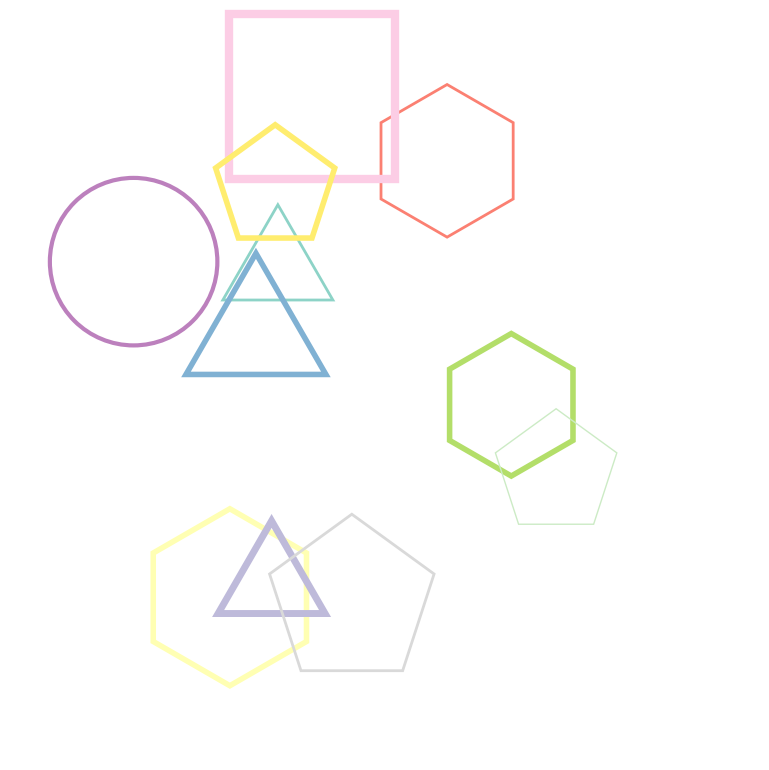[{"shape": "triangle", "thickness": 1, "radius": 0.41, "center": [0.361, 0.652]}, {"shape": "hexagon", "thickness": 2, "radius": 0.57, "center": [0.299, 0.224]}, {"shape": "triangle", "thickness": 2.5, "radius": 0.4, "center": [0.353, 0.243]}, {"shape": "hexagon", "thickness": 1, "radius": 0.5, "center": [0.581, 0.791]}, {"shape": "triangle", "thickness": 2, "radius": 0.52, "center": [0.332, 0.566]}, {"shape": "hexagon", "thickness": 2, "radius": 0.46, "center": [0.664, 0.474]}, {"shape": "square", "thickness": 3, "radius": 0.54, "center": [0.406, 0.875]}, {"shape": "pentagon", "thickness": 1, "radius": 0.56, "center": [0.457, 0.22]}, {"shape": "circle", "thickness": 1.5, "radius": 0.54, "center": [0.174, 0.66]}, {"shape": "pentagon", "thickness": 0.5, "radius": 0.41, "center": [0.722, 0.386]}, {"shape": "pentagon", "thickness": 2, "radius": 0.41, "center": [0.357, 0.757]}]